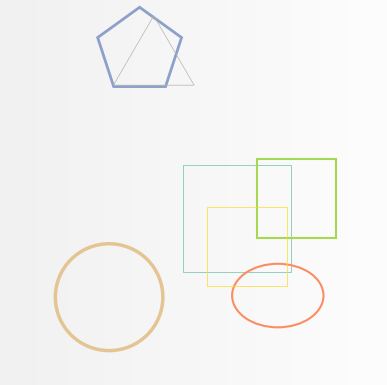[{"shape": "square", "thickness": 0.5, "radius": 0.7, "center": [0.612, 0.432]}, {"shape": "oval", "thickness": 1.5, "radius": 0.59, "center": [0.717, 0.232]}, {"shape": "pentagon", "thickness": 2, "radius": 0.57, "center": [0.36, 0.867]}, {"shape": "square", "thickness": 1.5, "radius": 0.51, "center": [0.766, 0.485]}, {"shape": "square", "thickness": 0.5, "radius": 0.51, "center": [0.638, 0.359]}, {"shape": "circle", "thickness": 2.5, "radius": 0.69, "center": [0.282, 0.228]}, {"shape": "triangle", "thickness": 0.5, "radius": 0.6, "center": [0.397, 0.839]}]